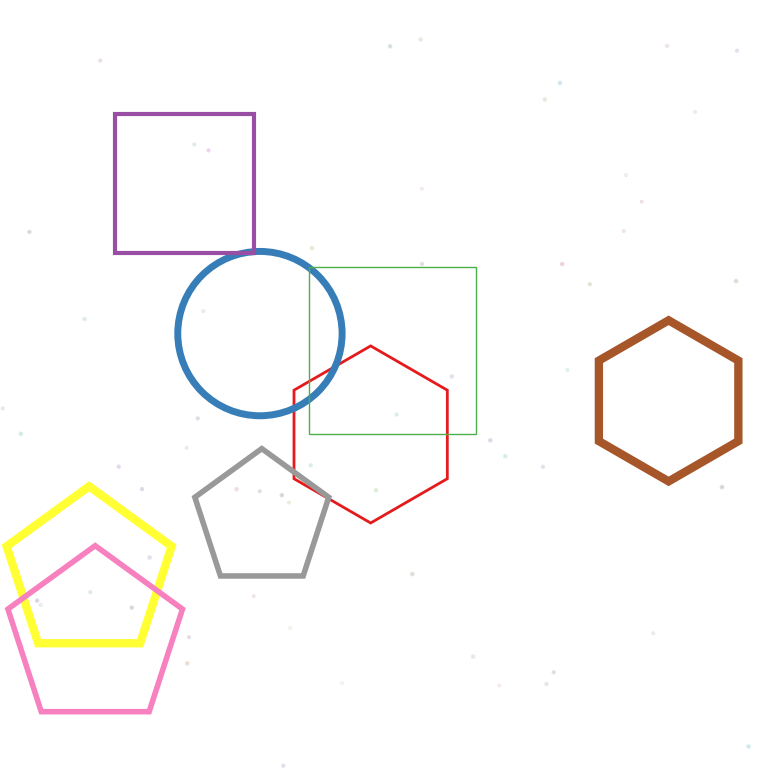[{"shape": "hexagon", "thickness": 1, "radius": 0.57, "center": [0.481, 0.436]}, {"shape": "circle", "thickness": 2.5, "radius": 0.53, "center": [0.338, 0.567]}, {"shape": "square", "thickness": 0.5, "radius": 0.54, "center": [0.509, 0.545]}, {"shape": "square", "thickness": 1.5, "radius": 0.45, "center": [0.24, 0.762]}, {"shape": "pentagon", "thickness": 3, "radius": 0.56, "center": [0.116, 0.256]}, {"shape": "hexagon", "thickness": 3, "radius": 0.52, "center": [0.868, 0.479]}, {"shape": "pentagon", "thickness": 2, "radius": 0.6, "center": [0.124, 0.172]}, {"shape": "pentagon", "thickness": 2, "radius": 0.46, "center": [0.34, 0.326]}]